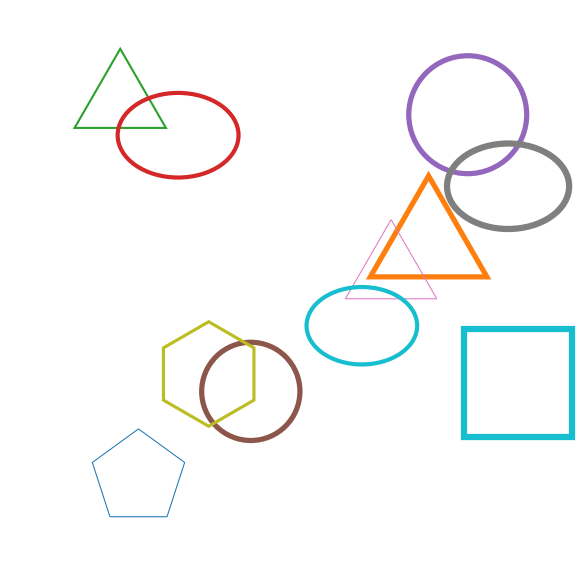[{"shape": "pentagon", "thickness": 0.5, "radius": 0.42, "center": [0.24, 0.172]}, {"shape": "triangle", "thickness": 2.5, "radius": 0.58, "center": [0.742, 0.578]}, {"shape": "triangle", "thickness": 1, "radius": 0.46, "center": [0.208, 0.823]}, {"shape": "oval", "thickness": 2, "radius": 0.52, "center": [0.308, 0.765]}, {"shape": "circle", "thickness": 2.5, "radius": 0.51, "center": [0.81, 0.801]}, {"shape": "circle", "thickness": 2.5, "radius": 0.43, "center": [0.434, 0.321]}, {"shape": "triangle", "thickness": 0.5, "radius": 0.46, "center": [0.677, 0.527]}, {"shape": "oval", "thickness": 3, "radius": 0.53, "center": [0.88, 0.677]}, {"shape": "hexagon", "thickness": 1.5, "radius": 0.45, "center": [0.361, 0.352]}, {"shape": "oval", "thickness": 2, "radius": 0.48, "center": [0.627, 0.435]}, {"shape": "square", "thickness": 3, "radius": 0.47, "center": [0.897, 0.335]}]